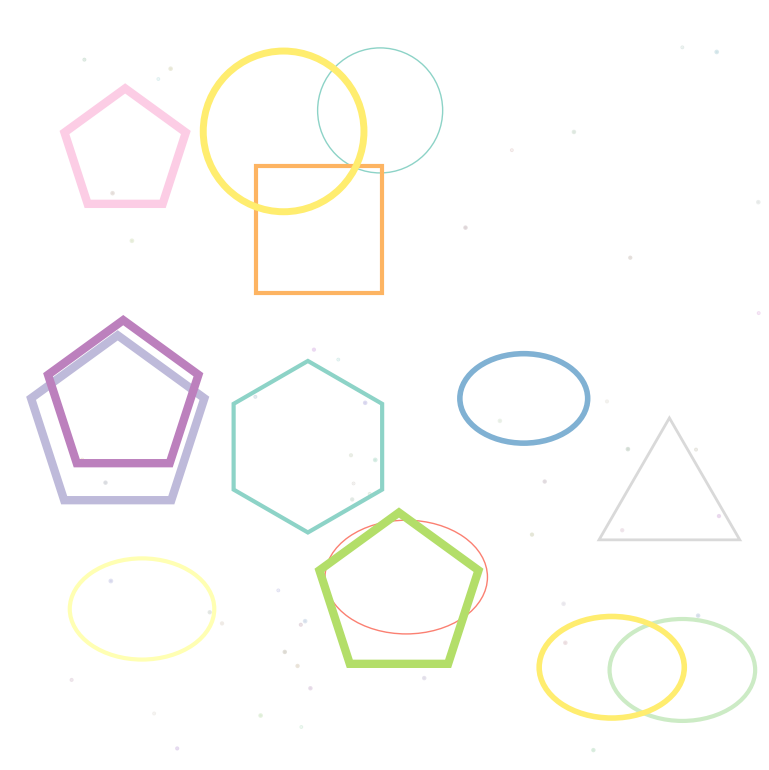[{"shape": "hexagon", "thickness": 1.5, "radius": 0.56, "center": [0.4, 0.42]}, {"shape": "circle", "thickness": 0.5, "radius": 0.41, "center": [0.494, 0.857]}, {"shape": "oval", "thickness": 1.5, "radius": 0.47, "center": [0.184, 0.209]}, {"shape": "pentagon", "thickness": 3, "radius": 0.59, "center": [0.153, 0.446]}, {"shape": "oval", "thickness": 0.5, "radius": 0.53, "center": [0.528, 0.251]}, {"shape": "oval", "thickness": 2, "radius": 0.42, "center": [0.68, 0.483]}, {"shape": "square", "thickness": 1.5, "radius": 0.41, "center": [0.414, 0.702]}, {"shape": "pentagon", "thickness": 3, "radius": 0.54, "center": [0.518, 0.226]}, {"shape": "pentagon", "thickness": 3, "radius": 0.41, "center": [0.163, 0.802]}, {"shape": "triangle", "thickness": 1, "radius": 0.53, "center": [0.869, 0.352]}, {"shape": "pentagon", "thickness": 3, "radius": 0.51, "center": [0.16, 0.482]}, {"shape": "oval", "thickness": 1.5, "radius": 0.47, "center": [0.886, 0.13]}, {"shape": "oval", "thickness": 2, "radius": 0.47, "center": [0.794, 0.133]}, {"shape": "circle", "thickness": 2.5, "radius": 0.52, "center": [0.368, 0.829]}]